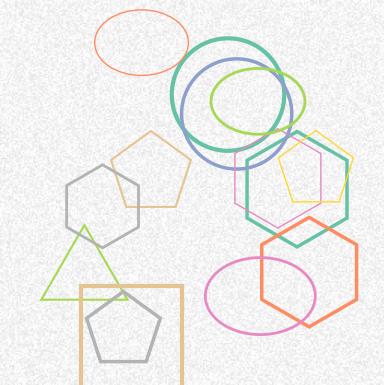[{"shape": "circle", "thickness": 3, "radius": 0.73, "center": [0.592, 0.754]}, {"shape": "hexagon", "thickness": 2.5, "radius": 0.75, "center": [0.772, 0.509]}, {"shape": "oval", "thickness": 1, "radius": 0.61, "center": [0.368, 0.889]}, {"shape": "hexagon", "thickness": 2.5, "radius": 0.71, "center": [0.803, 0.293]}, {"shape": "circle", "thickness": 2.5, "radius": 0.72, "center": [0.615, 0.704]}, {"shape": "oval", "thickness": 2, "radius": 0.71, "center": [0.676, 0.231]}, {"shape": "hexagon", "thickness": 1, "radius": 0.64, "center": [0.722, 0.537]}, {"shape": "oval", "thickness": 2, "radius": 0.61, "center": [0.67, 0.737]}, {"shape": "triangle", "thickness": 1.5, "radius": 0.65, "center": [0.219, 0.286]}, {"shape": "pentagon", "thickness": 1, "radius": 0.51, "center": [0.821, 0.559]}, {"shape": "square", "thickness": 3, "radius": 0.65, "center": [0.342, 0.127]}, {"shape": "pentagon", "thickness": 1.5, "radius": 0.55, "center": [0.392, 0.551]}, {"shape": "pentagon", "thickness": 2.5, "radius": 0.5, "center": [0.321, 0.142]}, {"shape": "hexagon", "thickness": 2, "radius": 0.54, "center": [0.266, 0.464]}]